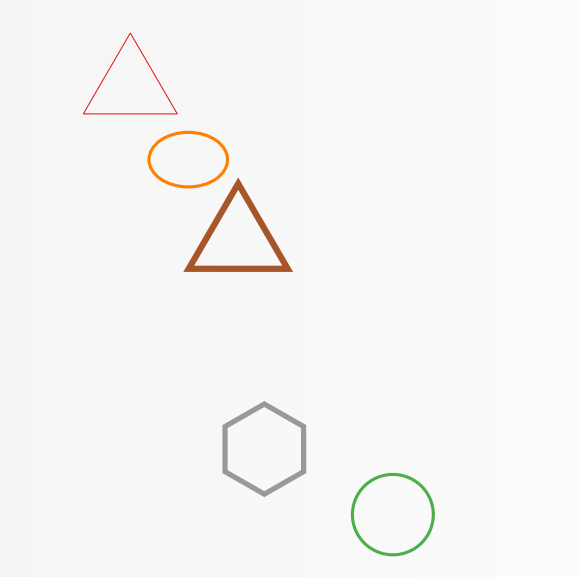[{"shape": "triangle", "thickness": 0.5, "radius": 0.47, "center": [0.224, 0.849]}, {"shape": "circle", "thickness": 1.5, "radius": 0.35, "center": [0.676, 0.108]}, {"shape": "oval", "thickness": 1.5, "radius": 0.34, "center": [0.324, 0.723]}, {"shape": "triangle", "thickness": 3, "radius": 0.49, "center": [0.41, 0.583]}, {"shape": "hexagon", "thickness": 2.5, "radius": 0.39, "center": [0.455, 0.221]}]